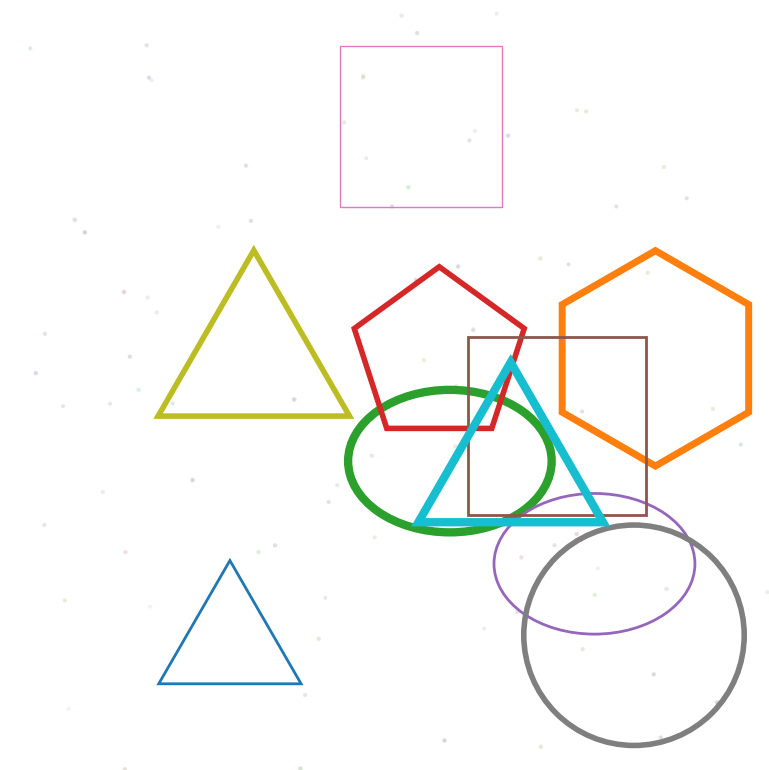[{"shape": "triangle", "thickness": 1, "radius": 0.53, "center": [0.299, 0.165]}, {"shape": "hexagon", "thickness": 2.5, "radius": 0.7, "center": [0.851, 0.535]}, {"shape": "oval", "thickness": 3, "radius": 0.66, "center": [0.584, 0.401]}, {"shape": "pentagon", "thickness": 2, "radius": 0.58, "center": [0.57, 0.538]}, {"shape": "oval", "thickness": 1, "radius": 0.65, "center": [0.772, 0.268]}, {"shape": "square", "thickness": 1, "radius": 0.58, "center": [0.723, 0.447]}, {"shape": "square", "thickness": 0.5, "radius": 0.52, "center": [0.547, 0.836]}, {"shape": "circle", "thickness": 2, "radius": 0.72, "center": [0.823, 0.175]}, {"shape": "triangle", "thickness": 2, "radius": 0.72, "center": [0.33, 0.531]}, {"shape": "triangle", "thickness": 3, "radius": 0.69, "center": [0.663, 0.391]}]